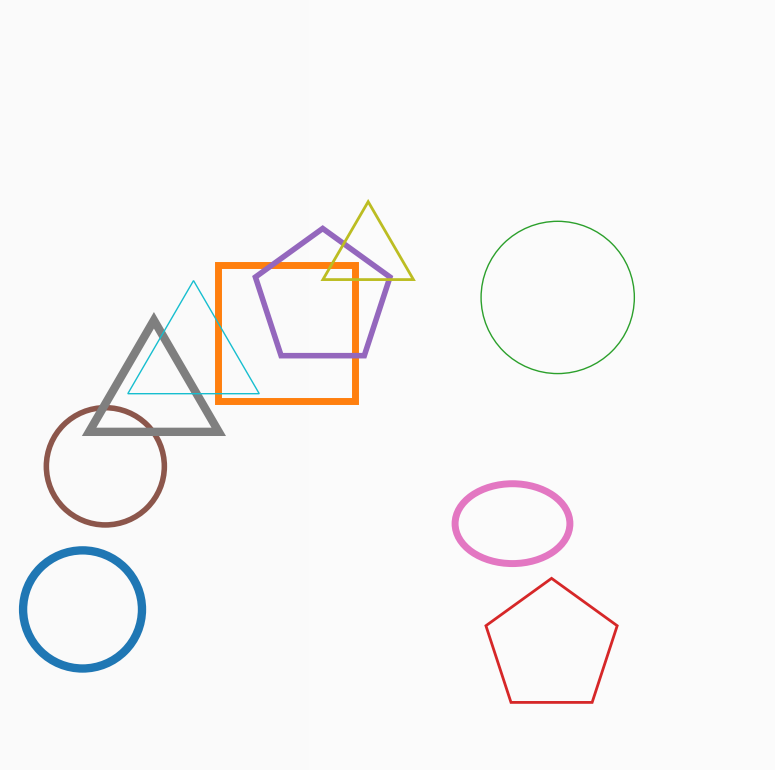[{"shape": "circle", "thickness": 3, "radius": 0.38, "center": [0.107, 0.209]}, {"shape": "square", "thickness": 2.5, "radius": 0.44, "center": [0.369, 0.567]}, {"shape": "circle", "thickness": 0.5, "radius": 0.49, "center": [0.72, 0.614]}, {"shape": "pentagon", "thickness": 1, "radius": 0.45, "center": [0.712, 0.16]}, {"shape": "pentagon", "thickness": 2, "radius": 0.46, "center": [0.416, 0.612]}, {"shape": "circle", "thickness": 2, "radius": 0.38, "center": [0.136, 0.394]}, {"shape": "oval", "thickness": 2.5, "radius": 0.37, "center": [0.661, 0.32]}, {"shape": "triangle", "thickness": 3, "radius": 0.48, "center": [0.199, 0.487]}, {"shape": "triangle", "thickness": 1, "radius": 0.34, "center": [0.475, 0.671]}, {"shape": "triangle", "thickness": 0.5, "radius": 0.49, "center": [0.25, 0.538]}]